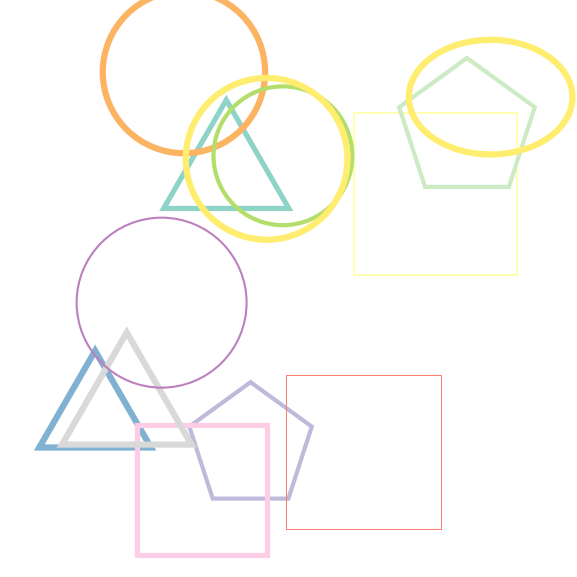[{"shape": "triangle", "thickness": 2.5, "radius": 0.63, "center": [0.392, 0.701]}, {"shape": "square", "thickness": 1, "radius": 0.7, "center": [0.754, 0.663]}, {"shape": "pentagon", "thickness": 2, "radius": 0.56, "center": [0.434, 0.226]}, {"shape": "square", "thickness": 0.5, "radius": 0.67, "center": [0.63, 0.217]}, {"shape": "triangle", "thickness": 3, "radius": 0.56, "center": [0.165, 0.28]}, {"shape": "circle", "thickness": 3, "radius": 0.7, "center": [0.319, 0.874]}, {"shape": "circle", "thickness": 2, "radius": 0.6, "center": [0.49, 0.729]}, {"shape": "square", "thickness": 2.5, "radius": 0.56, "center": [0.35, 0.151]}, {"shape": "triangle", "thickness": 3, "radius": 0.65, "center": [0.219, 0.294]}, {"shape": "circle", "thickness": 1, "radius": 0.74, "center": [0.28, 0.475]}, {"shape": "pentagon", "thickness": 2, "radius": 0.62, "center": [0.809, 0.775]}, {"shape": "circle", "thickness": 3, "radius": 0.7, "center": [0.462, 0.724]}, {"shape": "oval", "thickness": 3, "radius": 0.71, "center": [0.85, 0.831]}]